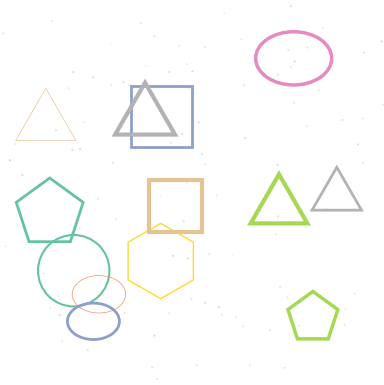[{"shape": "pentagon", "thickness": 2, "radius": 0.46, "center": [0.129, 0.446]}, {"shape": "circle", "thickness": 1.5, "radius": 0.46, "center": [0.192, 0.297]}, {"shape": "oval", "thickness": 0.5, "radius": 0.35, "center": [0.257, 0.236]}, {"shape": "oval", "thickness": 2, "radius": 0.34, "center": [0.243, 0.165]}, {"shape": "square", "thickness": 2, "radius": 0.39, "center": [0.419, 0.698]}, {"shape": "oval", "thickness": 2.5, "radius": 0.49, "center": [0.763, 0.848]}, {"shape": "triangle", "thickness": 3, "radius": 0.43, "center": [0.725, 0.462]}, {"shape": "pentagon", "thickness": 2.5, "radius": 0.34, "center": [0.813, 0.175]}, {"shape": "hexagon", "thickness": 1, "radius": 0.49, "center": [0.417, 0.322]}, {"shape": "square", "thickness": 3, "radius": 0.34, "center": [0.456, 0.465]}, {"shape": "triangle", "thickness": 0.5, "radius": 0.45, "center": [0.119, 0.68]}, {"shape": "triangle", "thickness": 2, "radius": 0.37, "center": [0.875, 0.491]}, {"shape": "triangle", "thickness": 3, "radius": 0.45, "center": [0.377, 0.695]}]